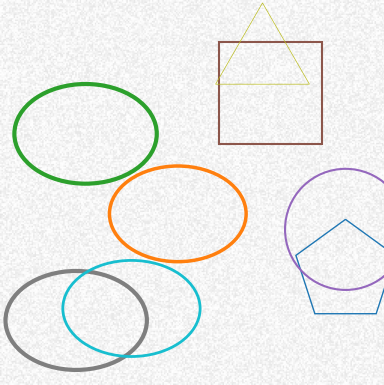[{"shape": "pentagon", "thickness": 1, "radius": 0.68, "center": [0.897, 0.295]}, {"shape": "oval", "thickness": 2.5, "radius": 0.89, "center": [0.462, 0.445]}, {"shape": "oval", "thickness": 3, "radius": 0.92, "center": [0.222, 0.652]}, {"shape": "circle", "thickness": 1.5, "radius": 0.79, "center": [0.898, 0.404]}, {"shape": "square", "thickness": 1.5, "radius": 0.67, "center": [0.702, 0.759]}, {"shape": "oval", "thickness": 3, "radius": 0.92, "center": [0.198, 0.168]}, {"shape": "triangle", "thickness": 0.5, "radius": 0.7, "center": [0.682, 0.852]}, {"shape": "oval", "thickness": 2, "radius": 0.89, "center": [0.341, 0.199]}]